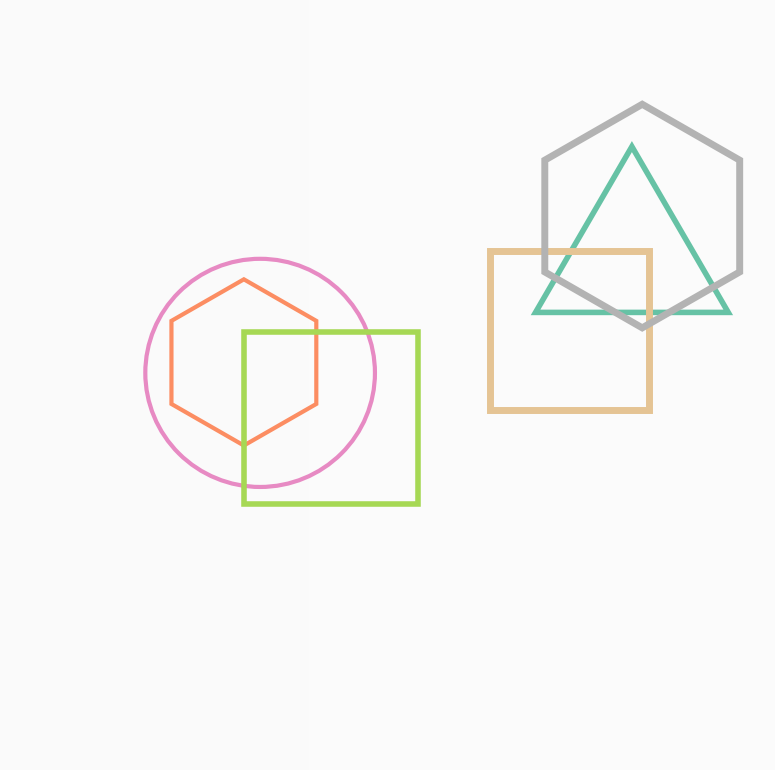[{"shape": "triangle", "thickness": 2, "radius": 0.72, "center": [0.815, 0.666]}, {"shape": "hexagon", "thickness": 1.5, "radius": 0.54, "center": [0.315, 0.529]}, {"shape": "circle", "thickness": 1.5, "radius": 0.74, "center": [0.336, 0.516]}, {"shape": "square", "thickness": 2, "radius": 0.56, "center": [0.427, 0.457]}, {"shape": "square", "thickness": 2.5, "radius": 0.51, "center": [0.735, 0.571]}, {"shape": "hexagon", "thickness": 2.5, "radius": 0.73, "center": [0.829, 0.719]}]